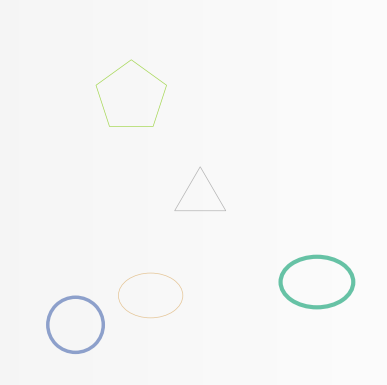[{"shape": "oval", "thickness": 3, "radius": 0.47, "center": [0.818, 0.267]}, {"shape": "circle", "thickness": 2.5, "radius": 0.36, "center": [0.195, 0.156]}, {"shape": "pentagon", "thickness": 0.5, "radius": 0.48, "center": [0.339, 0.749]}, {"shape": "oval", "thickness": 0.5, "radius": 0.42, "center": [0.389, 0.233]}, {"shape": "triangle", "thickness": 0.5, "radius": 0.38, "center": [0.517, 0.491]}]